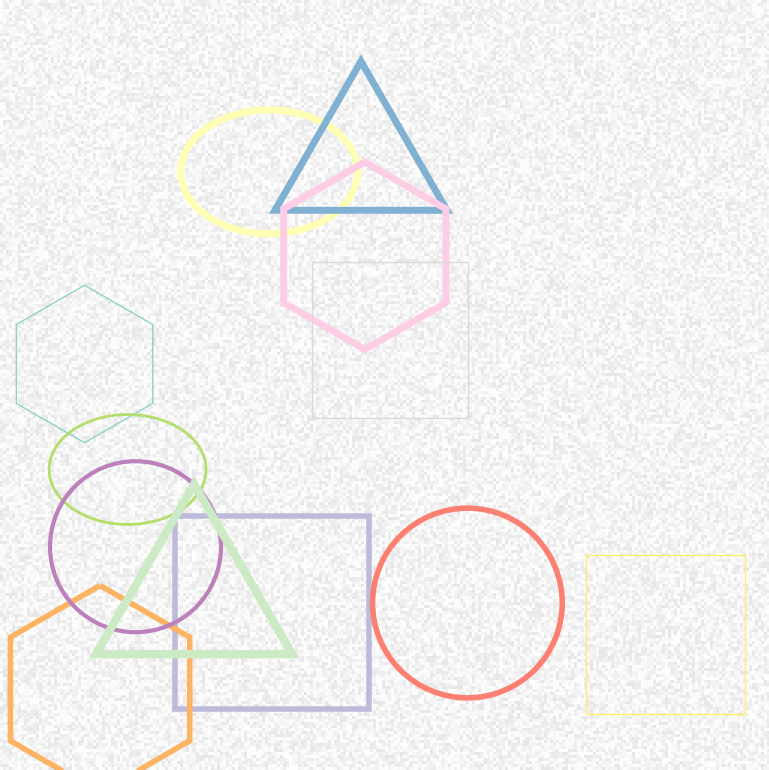[{"shape": "hexagon", "thickness": 0.5, "radius": 0.51, "center": [0.11, 0.527]}, {"shape": "oval", "thickness": 2.5, "radius": 0.57, "center": [0.349, 0.777]}, {"shape": "square", "thickness": 2, "radius": 0.63, "center": [0.353, 0.205]}, {"shape": "circle", "thickness": 2, "radius": 0.62, "center": [0.607, 0.217]}, {"shape": "triangle", "thickness": 2.5, "radius": 0.64, "center": [0.469, 0.791]}, {"shape": "hexagon", "thickness": 2, "radius": 0.67, "center": [0.13, 0.105]}, {"shape": "oval", "thickness": 1, "radius": 0.51, "center": [0.166, 0.39]}, {"shape": "hexagon", "thickness": 2.5, "radius": 0.61, "center": [0.474, 0.668]}, {"shape": "square", "thickness": 0.5, "radius": 0.51, "center": [0.507, 0.558]}, {"shape": "circle", "thickness": 1.5, "radius": 0.56, "center": [0.176, 0.29]}, {"shape": "triangle", "thickness": 3, "radius": 0.74, "center": [0.252, 0.224]}, {"shape": "square", "thickness": 0.5, "radius": 0.52, "center": [0.864, 0.176]}]